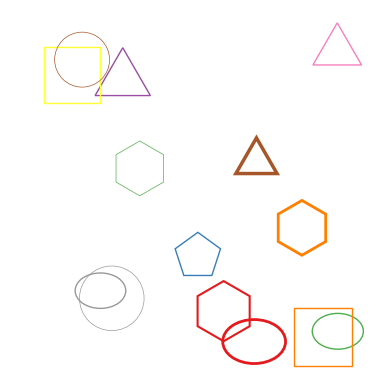[{"shape": "hexagon", "thickness": 1.5, "radius": 0.39, "center": [0.581, 0.192]}, {"shape": "oval", "thickness": 2, "radius": 0.41, "center": [0.66, 0.113]}, {"shape": "pentagon", "thickness": 1, "radius": 0.31, "center": [0.514, 0.335]}, {"shape": "oval", "thickness": 1, "radius": 0.33, "center": [0.877, 0.139]}, {"shape": "hexagon", "thickness": 0.5, "radius": 0.36, "center": [0.363, 0.563]}, {"shape": "triangle", "thickness": 1, "radius": 0.41, "center": [0.319, 0.793]}, {"shape": "square", "thickness": 1, "radius": 0.38, "center": [0.838, 0.126]}, {"shape": "hexagon", "thickness": 2, "radius": 0.36, "center": [0.784, 0.408]}, {"shape": "square", "thickness": 1, "radius": 0.36, "center": [0.187, 0.804]}, {"shape": "circle", "thickness": 0.5, "radius": 0.36, "center": [0.213, 0.845]}, {"shape": "triangle", "thickness": 2.5, "radius": 0.31, "center": [0.666, 0.58]}, {"shape": "triangle", "thickness": 1, "radius": 0.36, "center": [0.876, 0.868]}, {"shape": "circle", "thickness": 0.5, "radius": 0.42, "center": [0.29, 0.225]}, {"shape": "oval", "thickness": 1, "radius": 0.33, "center": [0.261, 0.245]}]